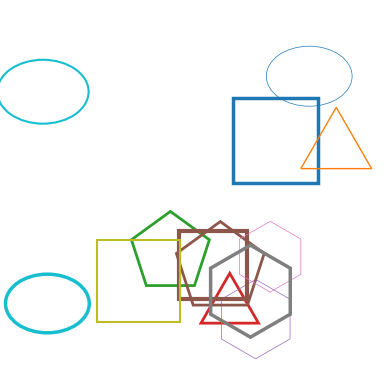[{"shape": "oval", "thickness": 0.5, "radius": 0.56, "center": [0.803, 0.802]}, {"shape": "square", "thickness": 2.5, "radius": 0.55, "center": [0.715, 0.635]}, {"shape": "triangle", "thickness": 1, "radius": 0.53, "center": [0.873, 0.615]}, {"shape": "pentagon", "thickness": 2, "radius": 0.53, "center": [0.443, 0.344]}, {"shape": "triangle", "thickness": 2, "radius": 0.43, "center": [0.597, 0.204]}, {"shape": "hexagon", "thickness": 0.5, "radius": 0.52, "center": [0.664, 0.171]}, {"shape": "pentagon", "thickness": 2, "radius": 0.6, "center": [0.572, 0.305]}, {"shape": "square", "thickness": 3, "radius": 0.44, "center": [0.553, 0.312]}, {"shape": "hexagon", "thickness": 0.5, "radius": 0.46, "center": [0.702, 0.333]}, {"shape": "hexagon", "thickness": 2.5, "radius": 0.6, "center": [0.65, 0.244]}, {"shape": "square", "thickness": 1.5, "radius": 0.53, "center": [0.36, 0.27]}, {"shape": "oval", "thickness": 2.5, "radius": 0.54, "center": [0.123, 0.212]}, {"shape": "oval", "thickness": 1.5, "radius": 0.59, "center": [0.112, 0.762]}]